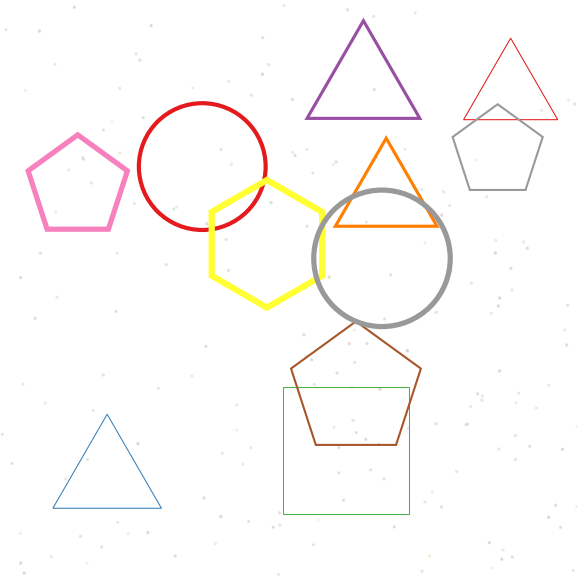[{"shape": "triangle", "thickness": 0.5, "radius": 0.47, "center": [0.884, 0.839]}, {"shape": "circle", "thickness": 2, "radius": 0.55, "center": [0.35, 0.711]}, {"shape": "triangle", "thickness": 0.5, "radius": 0.54, "center": [0.186, 0.173]}, {"shape": "square", "thickness": 0.5, "radius": 0.55, "center": [0.599, 0.219]}, {"shape": "triangle", "thickness": 1.5, "radius": 0.56, "center": [0.629, 0.851]}, {"shape": "triangle", "thickness": 1.5, "radius": 0.51, "center": [0.669, 0.658]}, {"shape": "hexagon", "thickness": 3, "radius": 0.55, "center": [0.462, 0.577]}, {"shape": "pentagon", "thickness": 1, "radius": 0.59, "center": [0.616, 0.324]}, {"shape": "pentagon", "thickness": 2.5, "radius": 0.45, "center": [0.135, 0.675]}, {"shape": "pentagon", "thickness": 1, "radius": 0.41, "center": [0.862, 0.737]}, {"shape": "circle", "thickness": 2.5, "radius": 0.59, "center": [0.661, 0.552]}]